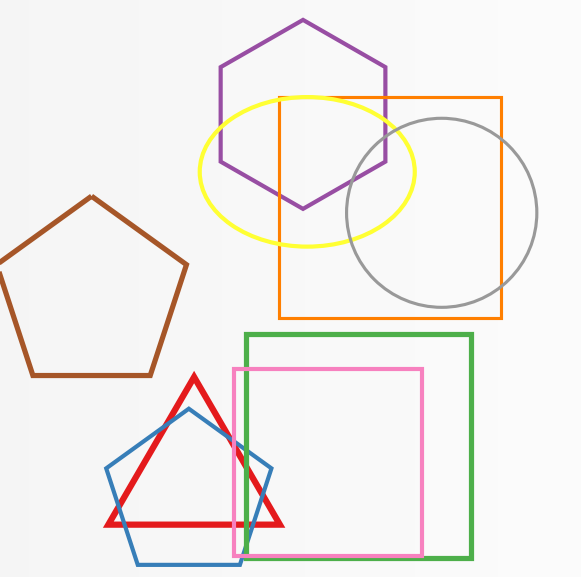[{"shape": "triangle", "thickness": 3, "radius": 0.85, "center": [0.334, 0.176]}, {"shape": "pentagon", "thickness": 2, "radius": 0.75, "center": [0.325, 0.142]}, {"shape": "square", "thickness": 2.5, "radius": 0.97, "center": [0.616, 0.226]}, {"shape": "hexagon", "thickness": 2, "radius": 0.82, "center": [0.521, 0.801]}, {"shape": "square", "thickness": 1.5, "radius": 0.96, "center": [0.672, 0.64]}, {"shape": "oval", "thickness": 2, "radius": 0.92, "center": [0.529, 0.702]}, {"shape": "pentagon", "thickness": 2.5, "radius": 0.86, "center": [0.158, 0.488]}, {"shape": "square", "thickness": 2, "radius": 0.81, "center": [0.564, 0.198]}, {"shape": "circle", "thickness": 1.5, "radius": 0.82, "center": [0.76, 0.631]}]